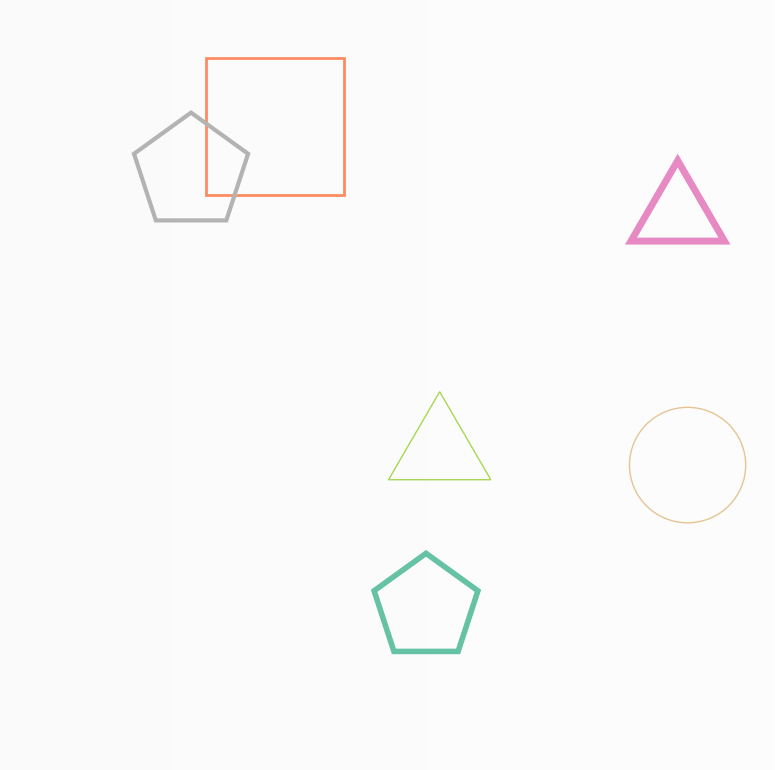[{"shape": "pentagon", "thickness": 2, "radius": 0.35, "center": [0.55, 0.211]}, {"shape": "square", "thickness": 1, "radius": 0.44, "center": [0.354, 0.835]}, {"shape": "triangle", "thickness": 2.5, "radius": 0.35, "center": [0.874, 0.722]}, {"shape": "triangle", "thickness": 0.5, "radius": 0.38, "center": [0.567, 0.415]}, {"shape": "circle", "thickness": 0.5, "radius": 0.37, "center": [0.887, 0.396]}, {"shape": "pentagon", "thickness": 1.5, "radius": 0.39, "center": [0.247, 0.776]}]